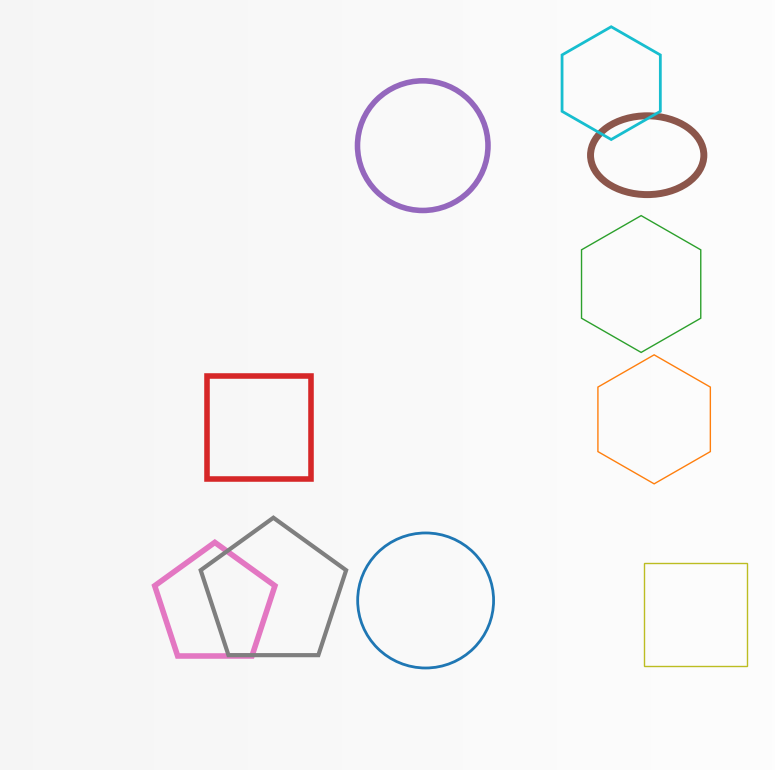[{"shape": "circle", "thickness": 1, "radius": 0.44, "center": [0.549, 0.22]}, {"shape": "hexagon", "thickness": 0.5, "radius": 0.42, "center": [0.844, 0.455]}, {"shape": "hexagon", "thickness": 0.5, "radius": 0.44, "center": [0.827, 0.631]}, {"shape": "square", "thickness": 2, "radius": 0.34, "center": [0.335, 0.445]}, {"shape": "circle", "thickness": 2, "radius": 0.42, "center": [0.545, 0.811]}, {"shape": "oval", "thickness": 2.5, "radius": 0.37, "center": [0.835, 0.798]}, {"shape": "pentagon", "thickness": 2, "radius": 0.41, "center": [0.277, 0.214]}, {"shape": "pentagon", "thickness": 1.5, "radius": 0.49, "center": [0.353, 0.229]}, {"shape": "square", "thickness": 0.5, "radius": 0.33, "center": [0.897, 0.202]}, {"shape": "hexagon", "thickness": 1, "radius": 0.37, "center": [0.789, 0.892]}]